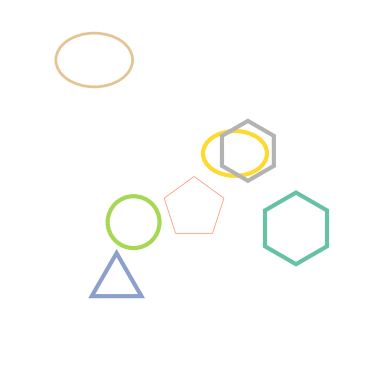[{"shape": "hexagon", "thickness": 3, "radius": 0.47, "center": [0.769, 0.407]}, {"shape": "pentagon", "thickness": 0.5, "radius": 0.41, "center": [0.504, 0.46]}, {"shape": "triangle", "thickness": 3, "radius": 0.37, "center": [0.303, 0.268]}, {"shape": "circle", "thickness": 3, "radius": 0.34, "center": [0.347, 0.423]}, {"shape": "oval", "thickness": 3, "radius": 0.42, "center": [0.61, 0.601]}, {"shape": "oval", "thickness": 2, "radius": 0.5, "center": [0.245, 0.844]}, {"shape": "hexagon", "thickness": 3, "radius": 0.39, "center": [0.644, 0.608]}]